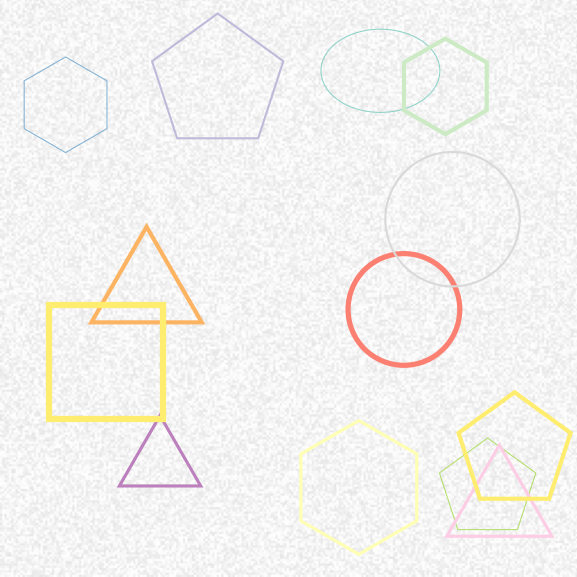[{"shape": "oval", "thickness": 0.5, "radius": 0.51, "center": [0.659, 0.877]}, {"shape": "hexagon", "thickness": 1.5, "radius": 0.58, "center": [0.621, 0.155]}, {"shape": "pentagon", "thickness": 1, "radius": 0.6, "center": [0.377, 0.856]}, {"shape": "circle", "thickness": 2.5, "radius": 0.48, "center": [0.699, 0.463]}, {"shape": "hexagon", "thickness": 0.5, "radius": 0.41, "center": [0.114, 0.818]}, {"shape": "triangle", "thickness": 2, "radius": 0.55, "center": [0.254, 0.496]}, {"shape": "pentagon", "thickness": 0.5, "radius": 0.44, "center": [0.844, 0.153]}, {"shape": "triangle", "thickness": 1.5, "radius": 0.53, "center": [0.865, 0.123]}, {"shape": "circle", "thickness": 1, "radius": 0.58, "center": [0.784, 0.62]}, {"shape": "triangle", "thickness": 1.5, "radius": 0.41, "center": [0.277, 0.198]}, {"shape": "hexagon", "thickness": 2, "radius": 0.41, "center": [0.771, 0.85]}, {"shape": "pentagon", "thickness": 2, "radius": 0.51, "center": [0.891, 0.218]}, {"shape": "square", "thickness": 3, "radius": 0.5, "center": [0.183, 0.373]}]